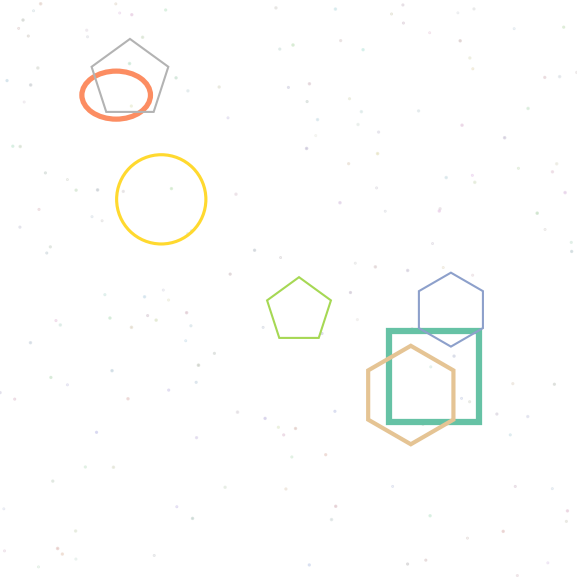[{"shape": "square", "thickness": 3, "radius": 0.39, "center": [0.752, 0.347]}, {"shape": "oval", "thickness": 2.5, "radius": 0.3, "center": [0.201, 0.834]}, {"shape": "hexagon", "thickness": 1, "radius": 0.32, "center": [0.781, 0.463]}, {"shape": "pentagon", "thickness": 1, "radius": 0.29, "center": [0.518, 0.461]}, {"shape": "circle", "thickness": 1.5, "radius": 0.39, "center": [0.279, 0.654]}, {"shape": "hexagon", "thickness": 2, "radius": 0.43, "center": [0.711, 0.315]}, {"shape": "pentagon", "thickness": 1, "radius": 0.35, "center": [0.225, 0.862]}]